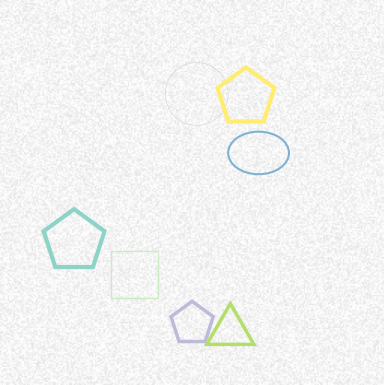[{"shape": "pentagon", "thickness": 3, "radius": 0.42, "center": [0.192, 0.374]}, {"shape": "pentagon", "thickness": 2.5, "radius": 0.29, "center": [0.499, 0.16]}, {"shape": "oval", "thickness": 1.5, "radius": 0.39, "center": [0.672, 0.603]}, {"shape": "triangle", "thickness": 2.5, "radius": 0.35, "center": [0.598, 0.141]}, {"shape": "circle", "thickness": 0.5, "radius": 0.41, "center": [0.511, 0.756]}, {"shape": "square", "thickness": 1, "radius": 0.3, "center": [0.35, 0.286]}, {"shape": "pentagon", "thickness": 3, "radius": 0.39, "center": [0.639, 0.747]}]